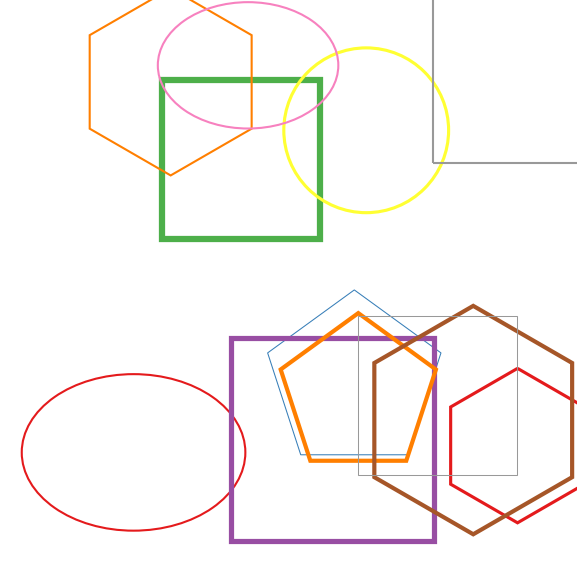[{"shape": "hexagon", "thickness": 1.5, "radius": 0.67, "center": [0.896, 0.228]}, {"shape": "oval", "thickness": 1, "radius": 0.97, "center": [0.231, 0.216]}, {"shape": "pentagon", "thickness": 0.5, "radius": 0.79, "center": [0.614, 0.339]}, {"shape": "square", "thickness": 3, "radius": 0.69, "center": [0.417, 0.723]}, {"shape": "square", "thickness": 2.5, "radius": 0.88, "center": [0.576, 0.238]}, {"shape": "pentagon", "thickness": 2, "radius": 0.71, "center": [0.62, 0.316]}, {"shape": "hexagon", "thickness": 1, "radius": 0.81, "center": [0.296, 0.857]}, {"shape": "circle", "thickness": 1.5, "radius": 0.71, "center": [0.634, 0.774]}, {"shape": "hexagon", "thickness": 2, "radius": 0.99, "center": [0.819, 0.272]}, {"shape": "oval", "thickness": 1, "radius": 0.78, "center": [0.43, 0.886]}, {"shape": "square", "thickness": 0.5, "radius": 0.69, "center": [0.757, 0.314]}, {"shape": "square", "thickness": 1, "radius": 0.74, "center": [0.897, 0.864]}]